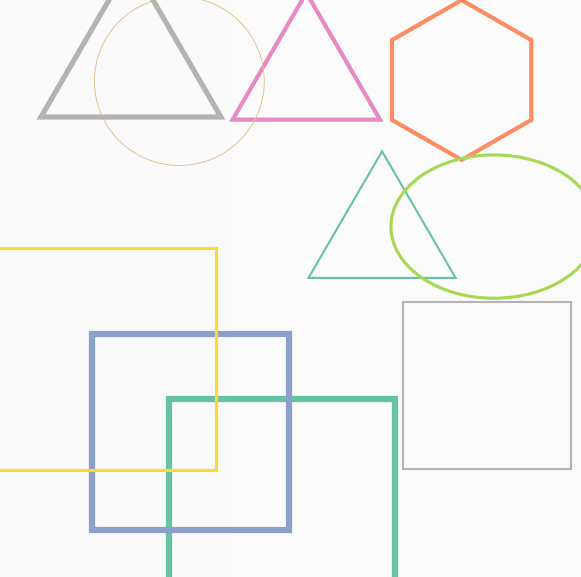[{"shape": "triangle", "thickness": 1, "radius": 0.73, "center": [0.657, 0.591]}, {"shape": "square", "thickness": 3, "radius": 0.97, "center": [0.486, 0.114]}, {"shape": "hexagon", "thickness": 2, "radius": 0.69, "center": [0.794, 0.861]}, {"shape": "square", "thickness": 3, "radius": 0.85, "center": [0.328, 0.251]}, {"shape": "triangle", "thickness": 2, "radius": 0.73, "center": [0.527, 0.865]}, {"shape": "oval", "thickness": 1.5, "radius": 0.89, "center": [0.85, 0.607]}, {"shape": "square", "thickness": 1.5, "radius": 0.96, "center": [0.18, 0.377]}, {"shape": "circle", "thickness": 0.5, "radius": 0.73, "center": [0.309, 0.859]}, {"shape": "square", "thickness": 1, "radius": 0.72, "center": [0.839, 0.332]}, {"shape": "triangle", "thickness": 2.5, "radius": 0.89, "center": [0.225, 0.886]}]